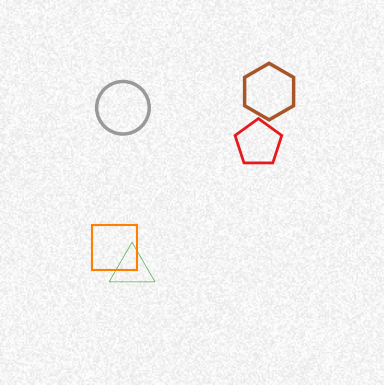[{"shape": "pentagon", "thickness": 2, "radius": 0.32, "center": [0.671, 0.628]}, {"shape": "triangle", "thickness": 0.5, "radius": 0.34, "center": [0.343, 0.302]}, {"shape": "square", "thickness": 1.5, "radius": 0.29, "center": [0.299, 0.356]}, {"shape": "hexagon", "thickness": 2.5, "radius": 0.37, "center": [0.699, 0.762]}, {"shape": "circle", "thickness": 2.5, "radius": 0.34, "center": [0.319, 0.72]}]